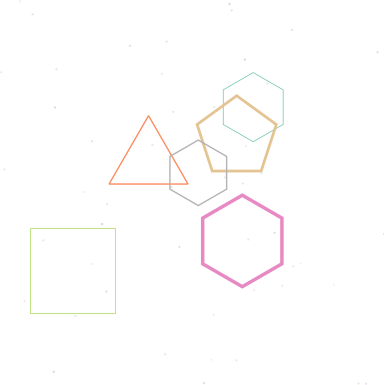[{"shape": "hexagon", "thickness": 0.5, "radius": 0.45, "center": [0.658, 0.722]}, {"shape": "triangle", "thickness": 1, "radius": 0.59, "center": [0.386, 0.581]}, {"shape": "hexagon", "thickness": 2.5, "radius": 0.59, "center": [0.629, 0.374]}, {"shape": "square", "thickness": 0.5, "radius": 0.55, "center": [0.188, 0.298]}, {"shape": "pentagon", "thickness": 2, "radius": 0.54, "center": [0.615, 0.643]}, {"shape": "hexagon", "thickness": 1, "radius": 0.43, "center": [0.515, 0.551]}]